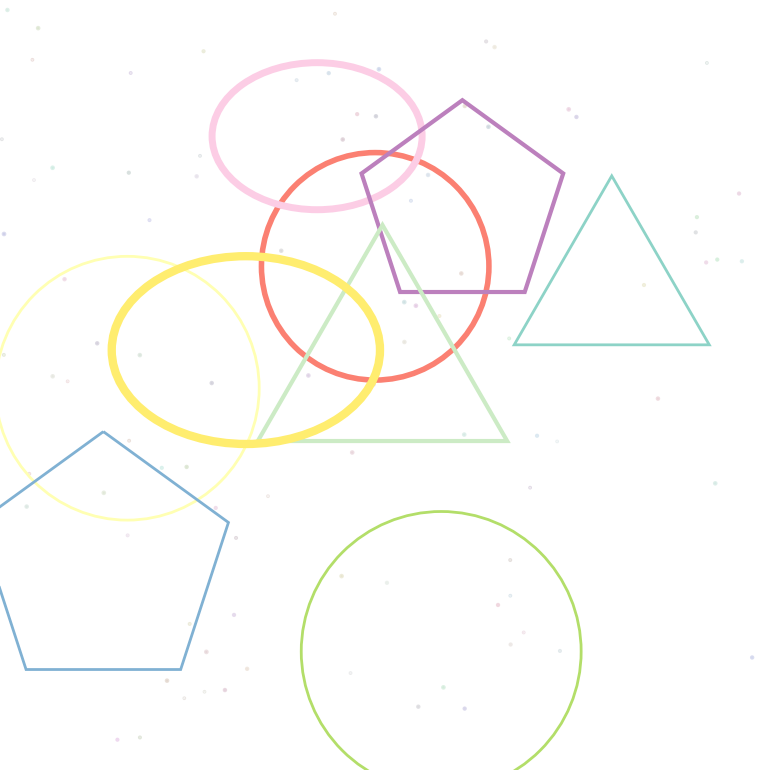[{"shape": "triangle", "thickness": 1, "radius": 0.73, "center": [0.794, 0.625]}, {"shape": "circle", "thickness": 1, "radius": 0.86, "center": [0.165, 0.496]}, {"shape": "circle", "thickness": 2, "radius": 0.74, "center": [0.487, 0.654]}, {"shape": "pentagon", "thickness": 1, "radius": 0.85, "center": [0.134, 0.269]}, {"shape": "circle", "thickness": 1, "radius": 0.91, "center": [0.573, 0.154]}, {"shape": "oval", "thickness": 2.5, "radius": 0.68, "center": [0.412, 0.823]}, {"shape": "pentagon", "thickness": 1.5, "radius": 0.69, "center": [0.6, 0.732]}, {"shape": "triangle", "thickness": 1.5, "radius": 0.93, "center": [0.497, 0.521]}, {"shape": "oval", "thickness": 3, "radius": 0.87, "center": [0.319, 0.545]}]